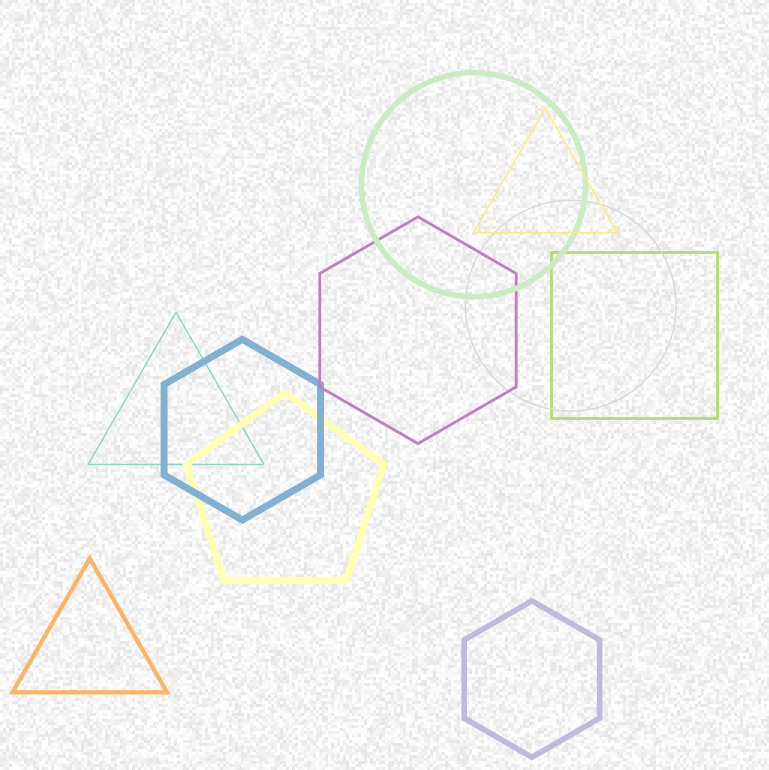[{"shape": "triangle", "thickness": 0.5, "radius": 0.66, "center": [0.229, 0.463]}, {"shape": "pentagon", "thickness": 2.5, "radius": 0.67, "center": [0.37, 0.355]}, {"shape": "hexagon", "thickness": 2, "radius": 0.51, "center": [0.691, 0.118]}, {"shape": "hexagon", "thickness": 2.5, "radius": 0.59, "center": [0.315, 0.442]}, {"shape": "triangle", "thickness": 1.5, "radius": 0.58, "center": [0.117, 0.159]}, {"shape": "square", "thickness": 1, "radius": 0.54, "center": [0.823, 0.565]}, {"shape": "circle", "thickness": 0.5, "radius": 0.68, "center": [0.741, 0.603]}, {"shape": "hexagon", "thickness": 1, "radius": 0.74, "center": [0.543, 0.571]}, {"shape": "circle", "thickness": 2, "radius": 0.73, "center": [0.615, 0.76]}, {"shape": "triangle", "thickness": 0.5, "radius": 0.54, "center": [0.708, 0.752]}]